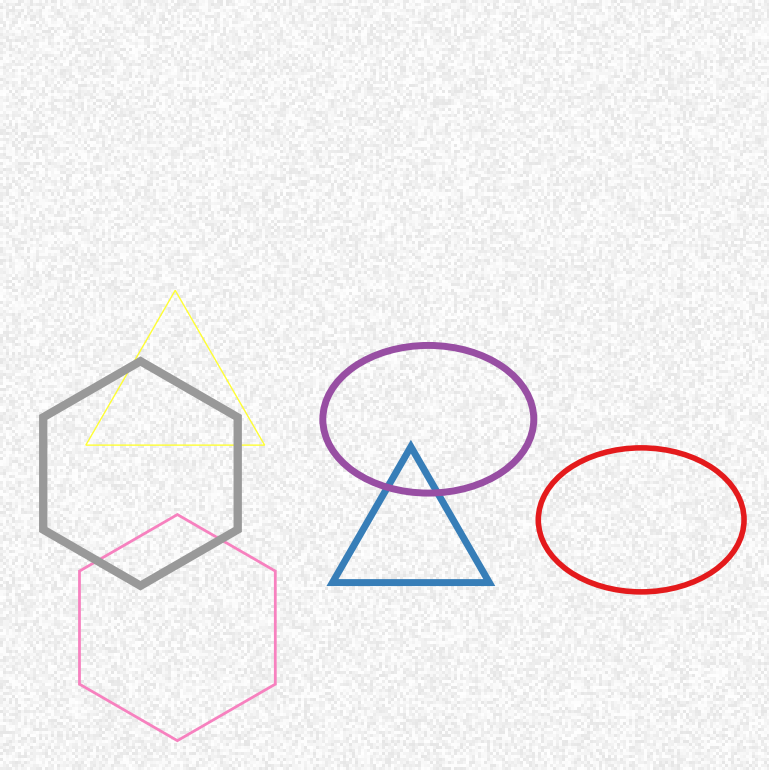[{"shape": "oval", "thickness": 2, "radius": 0.67, "center": [0.833, 0.325]}, {"shape": "triangle", "thickness": 2.5, "radius": 0.59, "center": [0.534, 0.302]}, {"shape": "oval", "thickness": 2.5, "radius": 0.68, "center": [0.556, 0.456]}, {"shape": "triangle", "thickness": 0.5, "radius": 0.67, "center": [0.228, 0.489]}, {"shape": "hexagon", "thickness": 1, "radius": 0.73, "center": [0.23, 0.185]}, {"shape": "hexagon", "thickness": 3, "radius": 0.73, "center": [0.182, 0.385]}]